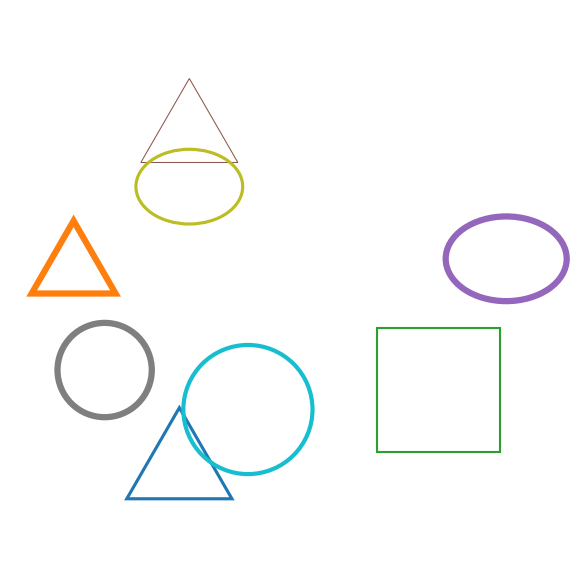[{"shape": "triangle", "thickness": 1.5, "radius": 0.53, "center": [0.311, 0.188]}, {"shape": "triangle", "thickness": 3, "radius": 0.42, "center": [0.127, 0.533]}, {"shape": "square", "thickness": 1, "radius": 0.54, "center": [0.759, 0.324]}, {"shape": "oval", "thickness": 3, "radius": 0.52, "center": [0.877, 0.551]}, {"shape": "triangle", "thickness": 0.5, "radius": 0.48, "center": [0.328, 0.766]}, {"shape": "circle", "thickness": 3, "radius": 0.41, "center": [0.181, 0.358]}, {"shape": "oval", "thickness": 1.5, "radius": 0.46, "center": [0.328, 0.676]}, {"shape": "circle", "thickness": 2, "radius": 0.56, "center": [0.429, 0.29]}]